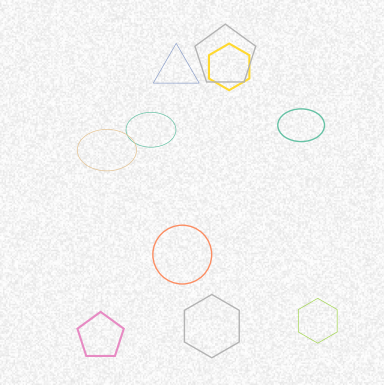[{"shape": "oval", "thickness": 1, "radius": 0.3, "center": [0.782, 0.675]}, {"shape": "oval", "thickness": 0.5, "radius": 0.32, "center": [0.392, 0.663]}, {"shape": "circle", "thickness": 1, "radius": 0.38, "center": [0.473, 0.339]}, {"shape": "triangle", "thickness": 0.5, "radius": 0.34, "center": [0.458, 0.819]}, {"shape": "pentagon", "thickness": 1.5, "radius": 0.32, "center": [0.261, 0.127]}, {"shape": "hexagon", "thickness": 0.5, "radius": 0.29, "center": [0.825, 0.167]}, {"shape": "hexagon", "thickness": 1.5, "radius": 0.3, "center": [0.595, 0.826]}, {"shape": "oval", "thickness": 0.5, "radius": 0.38, "center": [0.278, 0.61]}, {"shape": "pentagon", "thickness": 1, "radius": 0.42, "center": [0.585, 0.854]}, {"shape": "hexagon", "thickness": 1, "radius": 0.41, "center": [0.55, 0.153]}]